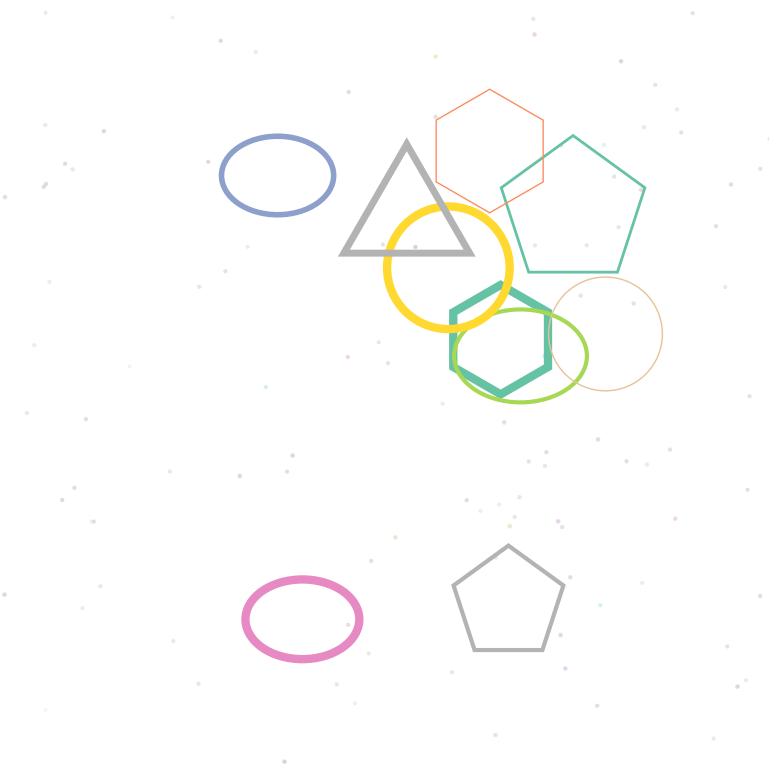[{"shape": "hexagon", "thickness": 3, "radius": 0.36, "center": [0.65, 0.559]}, {"shape": "pentagon", "thickness": 1, "radius": 0.49, "center": [0.744, 0.726]}, {"shape": "hexagon", "thickness": 0.5, "radius": 0.4, "center": [0.636, 0.804]}, {"shape": "oval", "thickness": 2, "radius": 0.36, "center": [0.36, 0.772]}, {"shape": "oval", "thickness": 3, "radius": 0.37, "center": [0.393, 0.196]}, {"shape": "oval", "thickness": 1.5, "radius": 0.43, "center": [0.676, 0.538]}, {"shape": "circle", "thickness": 3, "radius": 0.4, "center": [0.582, 0.652]}, {"shape": "circle", "thickness": 0.5, "radius": 0.37, "center": [0.786, 0.566]}, {"shape": "pentagon", "thickness": 1.5, "radius": 0.37, "center": [0.66, 0.216]}, {"shape": "triangle", "thickness": 2.5, "radius": 0.47, "center": [0.528, 0.718]}]